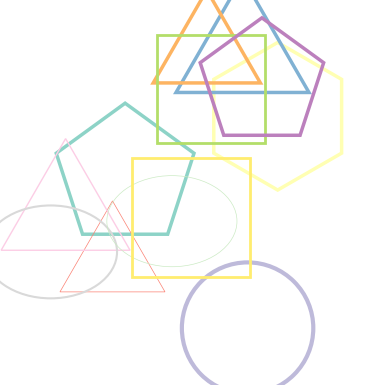[{"shape": "pentagon", "thickness": 2.5, "radius": 0.94, "center": [0.325, 0.544]}, {"shape": "hexagon", "thickness": 2.5, "radius": 0.96, "center": [0.721, 0.698]}, {"shape": "circle", "thickness": 3, "radius": 0.85, "center": [0.643, 0.148]}, {"shape": "triangle", "thickness": 0.5, "radius": 0.79, "center": [0.292, 0.321]}, {"shape": "triangle", "thickness": 2.5, "radius": 1.0, "center": [0.63, 0.86]}, {"shape": "triangle", "thickness": 2.5, "radius": 0.8, "center": [0.537, 0.865]}, {"shape": "square", "thickness": 2, "radius": 0.7, "center": [0.548, 0.769]}, {"shape": "triangle", "thickness": 1, "radius": 0.97, "center": [0.17, 0.447]}, {"shape": "oval", "thickness": 1.5, "radius": 0.86, "center": [0.132, 0.346]}, {"shape": "pentagon", "thickness": 2.5, "radius": 0.84, "center": [0.68, 0.785]}, {"shape": "oval", "thickness": 0.5, "radius": 0.85, "center": [0.447, 0.426]}, {"shape": "square", "thickness": 2, "radius": 0.77, "center": [0.495, 0.435]}]